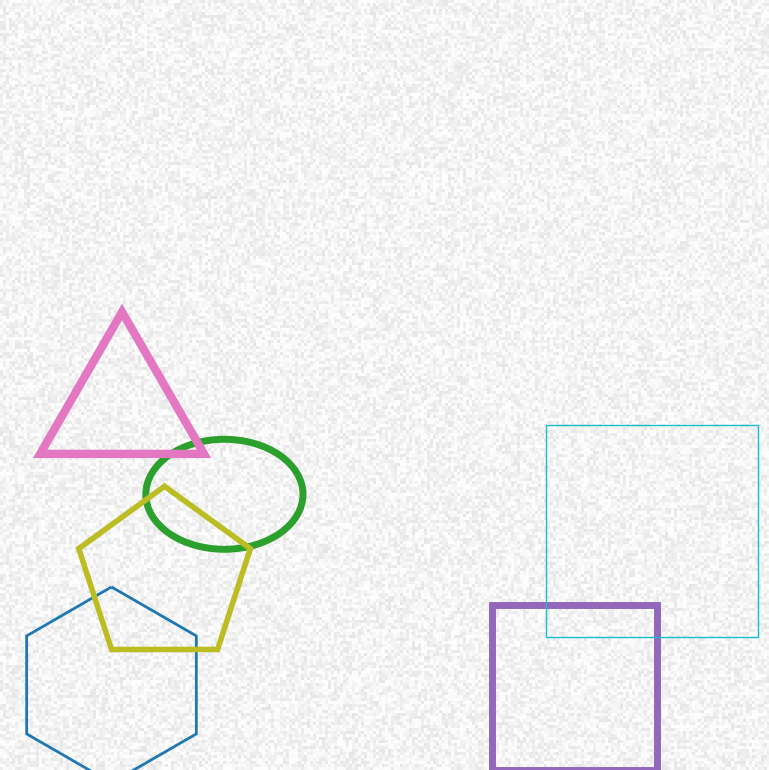[{"shape": "hexagon", "thickness": 1, "radius": 0.64, "center": [0.145, 0.111]}, {"shape": "oval", "thickness": 2.5, "radius": 0.51, "center": [0.291, 0.358]}, {"shape": "square", "thickness": 2.5, "radius": 0.54, "center": [0.746, 0.107]}, {"shape": "triangle", "thickness": 3, "radius": 0.61, "center": [0.159, 0.472]}, {"shape": "pentagon", "thickness": 2, "radius": 0.59, "center": [0.214, 0.251]}, {"shape": "square", "thickness": 0.5, "radius": 0.69, "center": [0.846, 0.311]}]